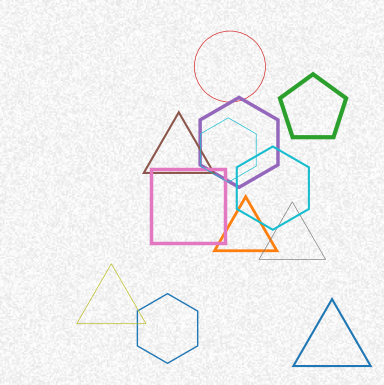[{"shape": "triangle", "thickness": 1.5, "radius": 0.58, "center": [0.862, 0.107]}, {"shape": "hexagon", "thickness": 1, "radius": 0.45, "center": [0.435, 0.147]}, {"shape": "triangle", "thickness": 2, "radius": 0.47, "center": [0.638, 0.395]}, {"shape": "pentagon", "thickness": 3, "radius": 0.45, "center": [0.813, 0.717]}, {"shape": "circle", "thickness": 0.5, "radius": 0.46, "center": [0.597, 0.827]}, {"shape": "hexagon", "thickness": 2.5, "radius": 0.58, "center": [0.621, 0.63]}, {"shape": "triangle", "thickness": 1.5, "radius": 0.53, "center": [0.464, 0.603]}, {"shape": "square", "thickness": 2.5, "radius": 0.48, "center": [0.488, 0.465]}, {"shape": "triangle", "thickness": 0.5, "radius": 0.5, "center": [0.759, 0.376]}, {"shape": "triangle", "thickness": 0.5, "radius": 0.52, "center": [0.289, 0.211]}, {"shape": "hexagon", "thickness": 0.5, "radius": 0.42, "center": [0.593, 0.61]}, {"shape": "hexagon", "thickness": 1.5, "radius": 0.54, "center": [0.709, 0.511]}]